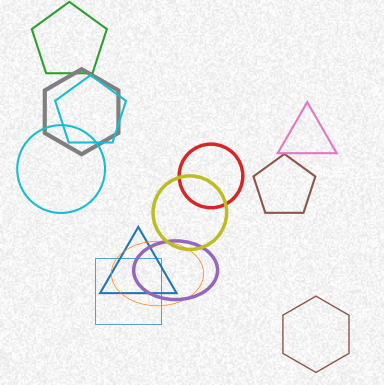[{"shape": "square", "thickness": 0.5, "radius": 0.43, "center": [0.332, 0.244]}, {"shape": "triangle", "thickness": 1.5, "radius": 0.57, "center": [0.359, 0.296]}, {"shape": "oval", "thickness": 0.5, "radius": 0.6, "center": [0.409, 0.289]}, {"shape": "pentagon", "thickness": 1.5, "radius": 0.51, "center": [0.18, 0.893]}, {"shape": "circle", "thickness": 2.5, "radius": 0.41, "center": [0.548, 0.543]}, {"shape": "oval", "thickness": 2.5, "radius": 0.54, "center": [0.456, 0.298]}, {"shape": "pentagon", "thickness": 1.5, "radius": 0.42, "center": [0.739, 0.516]}, {"shape": "hexagon", "thickness": 1, "radius": 0.5, "center": [0.821, 0.132]}, {"shape": "triangle", "thickness": 1.5, "radius": 0.44, "center": [0.798, 0.646]}, {"shape": "hexagon", "thickness": 3, "radius": 0.55, "center": [0.212, 0.71]}, {"shape": "circle", "thickness": 2.5, "radius": 0.48, "center": [0.493, 0.448]}, {"shape": "circle", "thickness": 1.5, "radius": 0.57, "center": [0.159, 0.561]}, {"shape": "pentagon", "thickness": 1.5, "radius": 0.48, "center": [0.235, 0.708]}]